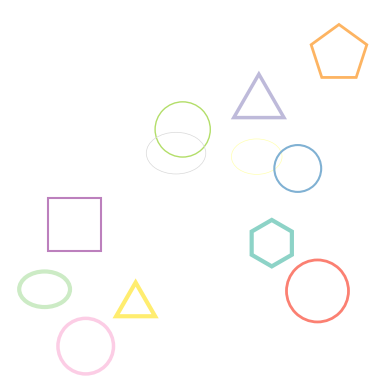[{"shape": "hexagon", "thickness": 3, "radius": 0.3, "center": [0.706, 0.368]}, {"shape": "oval", "thickness": 0.5, "radius": 0.33, "center": [0.667, 0.593]}, {"shape": "triangle", "thickness": 2.5, "radius": 0.38, "center": [0.672, 0.732]}, {"shape": "circle", "thickness": 2, "radius": 0.4, "center": [0.825, 0.244]}, {"shape": "circle", "thickness": 1.5, "radius": 0.3, "center": [0.773, 0.562]}, {"shape": "pentagon", "thickness": 2, "radius": 0.38, "center": [0.88, 0.86]}, {"shape": "circle", "thickness": 1, "radius": 0.36, "center": [0.475, 0.664]}, {"shape": "circle", "thickness": 2.5, "radius": 0.36, "center": [0.223, 0.101]}, {"shape": "oval", "thickness": 0.5, "radius": 0.39, "center": [0.457, 0.602]}, {"shape": "square", "thickness": 1.5, "radius": 0.34, "center": [0.193, 0.418]}, {"shape": "oval", "thickness": 3, "radius": 0.33, "center": [0.116, 0.249]}, {"shape": "triangle", "thickness": 3, "radius": 0.29, "center": [0.352, 0.208]}]